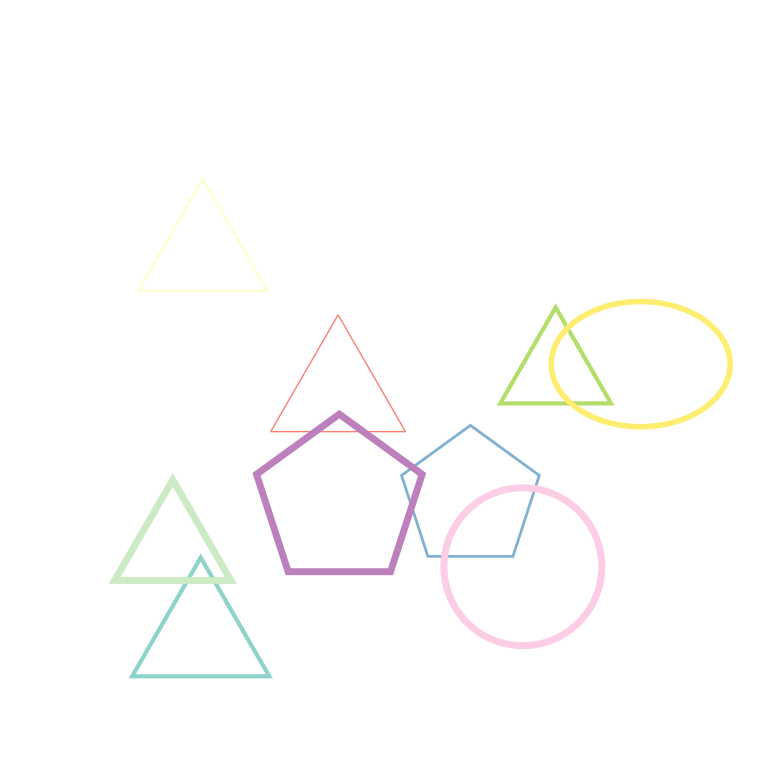[{"shape": "triangle", "thickness": 1.5, "radius": 0.51, "center": [0.261, 0.173]}, {"shape": "triangle", "thickness": 0.5, "radius": 0.48, "center": [0.263, 0.671]}, {"shape": "triangle", "thickness": 0.5, "radius": 0.51, "center": [0.439, 0.49]}, {"shape": "pentagon", "thickness": 1, "radius": 0.47, "center": [0.611, 0.354]}, {"shape": "triangle", "thickness": 1.5, "radius": 0.42, "center": [0.722, 0.518]}, {"shape": "circle", "thickness": 2.5, "radius": 0.51, "center": [0.679, 0.264]}, {"shape": "pentagon", "thickness": 2.5, "radius": 0.57, "center": [0.441, 0.349]}, {"shape": "triangle", "thickness": 2.5, "radius": 0.44, "center": [0.224, 0.29]}, {"shape": "oval", "thickness": 2, "radius": 0.58, "center": [0.832, 0.527]}]